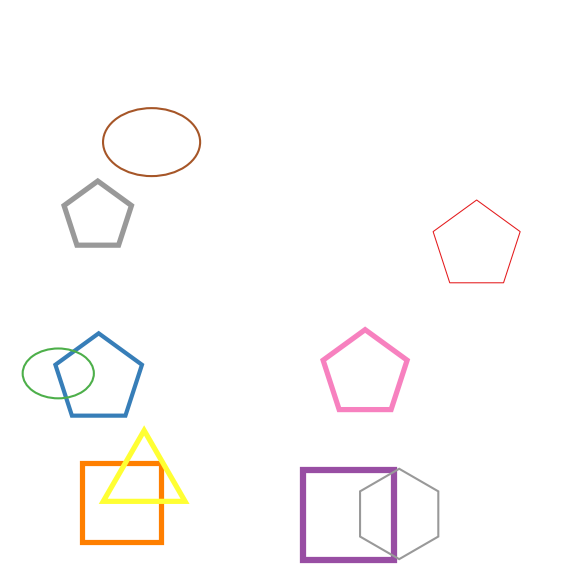[{"shape": "pentagon", "thickness": 0.5, "radius": 0.4, "center": [0.825, 0.574]}, {"shape": "pentagon", "thickness": 2, "radius": 0.39, "center": [0.171, 0.343]}, {"shape": "oval", "thickness": 1, "radius": 0.31, "center": [0.101, 0.353]}, {"shape": "square", "thickness": 3, "radius": 0.39, "center": [0.603, 0.108]}, {"shape": "square", "thickness": 2.5, "radius": 0.34, "center": [0.21, 0.129]}, {"shape": "triangle", "thickness": 2.5, "radius": 0.41, "center": [0.25, 0.172]}, {"shape": "oval", "thickness": 1, "radius": 0.42, "center": [0.262, 0.753]}, {"shape": "pentagon", "thickness": 2.5, "radius": 0.38, "center": [0.632, 0.352]}, {"shape": "pentagon", "thickness": 2.5, "radius": 0.31, "center": [0.169, 0.624]}, {"shape": "hexagon", "thickness": 1, "radius": 0.39, "center": [0.691, 0.109]}]